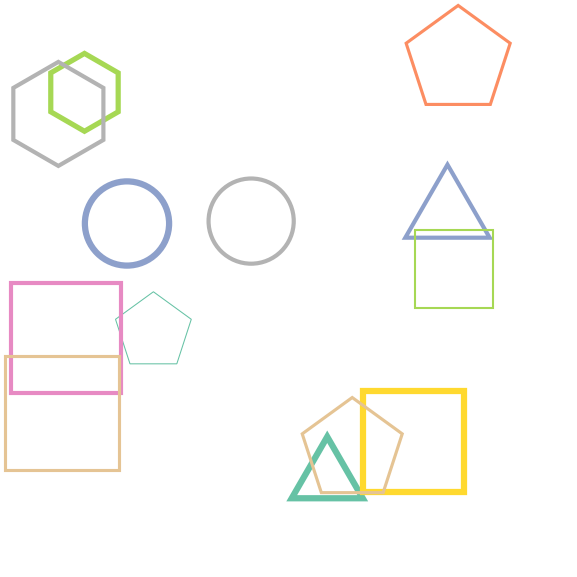[{"shape": "triangle", "thickness": 3, "radius": 0.35, "center": [0.567, 0.172]}, {"shape": "pentagon", "thickness": 0.5, "radius": 0.34, "center": [0.266, 0.425]}, {"shape": "pentagon", "thickness": 1.5, "radius": 0.47, "center": [0.793, 0.895]}, {"shape": "triangle", "thickness": 2, "radius": 0.42, "center": [0.775, 0.63]}, {"shape": "circle", "thickness": 3, "radius": 0.36, "center": [0.22, 0.612]}, {"shape": "square", "thickness": 2, "radius": 0.48, "center": [0.114, 0.413]}, {"shape": "hexagon", "thickness": 2.5, "radius": 0.34, "center": [0.146, 0.839]}, {"shape": "square", "thickness": 1, "radius": 0.34, "center": [0.787, 0.533]}, {"shape": "square", "thickness": 3, "radius": 0.44, "center": [0.716, 0.235]}, {"shape": "square", "thickness": 1.5, "radius": 0.49, "center": [0.108, 0.284]}, {"shape": "pentagon", "thickness": 1.5, "radius": 0.46, "center": [0.61, 0.22]}, {"shape": "circle", "thickness": 2, "radius": 0.37, "center": [0.435, 0.616]}, {"shape": "hexagon", "thickness": 2, "radius": 0.45, "center": [0.101, 0.802]}]